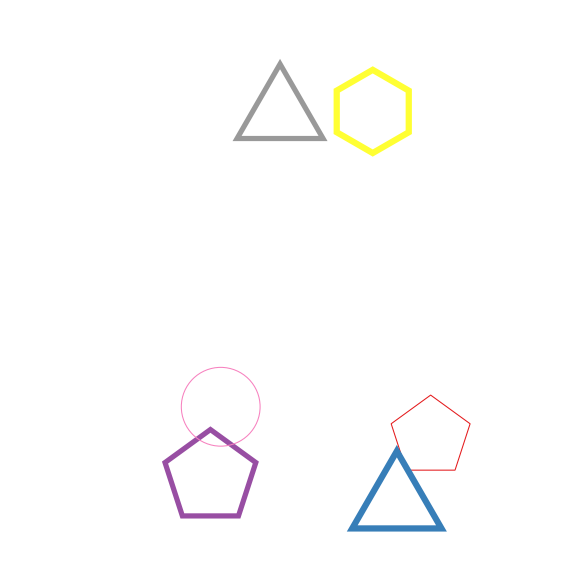[{"shape": "pentagon", "thickness": 0.5, "radius": 0.36, "center": [0.746, 0.243]}, {"shape": "triangle", "thickness": 3, "radius": 0.45, "center": [0.687, 0.129]}, {"shape": "pentagon", "thickness": 2.5, "radius": 0.41, "center": [0.364, 0.173]}, {"shape": "hexagon", "thickness": 3, "radius": 0.36, "center": [0.645, 0.806]}, {"shape": "circle", "thickness": 0.5, "radius": 0.34, "center": [0.382, 0.295]}, {"shape": "triangle", "thickness": 2.5, "radius": 0.43, "center": [0.485, 0.802]}]